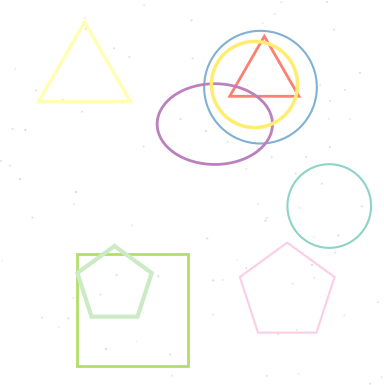[{"shape": "circle", "thickness": 1.5, "radius": 0.54, "center": [0.855, 0.465]}, {"shape": "triangle", "thickness": 2.5, "radius": 0.69, "center": [0.22, 0.805]}, {"shape": "triangle", "thickness": 2, "radius": 0.52, "center": [0.687, 0.802]}, {"shape": "circle", "thickness": 1.5, "radius": 0.73, "center": [0.677, 0.774]}, {"shape": "square", "thickness": 2, "radius": 0.73, "center": [0.344, 0.194]}, {"shape": "pentagon", "thickness": 1.5, "radius": 0.65, "center": [0.746, 0.241]}, {"shape": "oval", "thickness": 2, "radius": 0.75, "center": [0.558, 0.678]}, {"shape": "pentagon", "thickness": 3, "radius": 0.51, "center": [0.297, 0.26]}, {"shape": "circle", "thickness": 2.5, "radius": 0.56, "center": [0.661, 0.781]}]